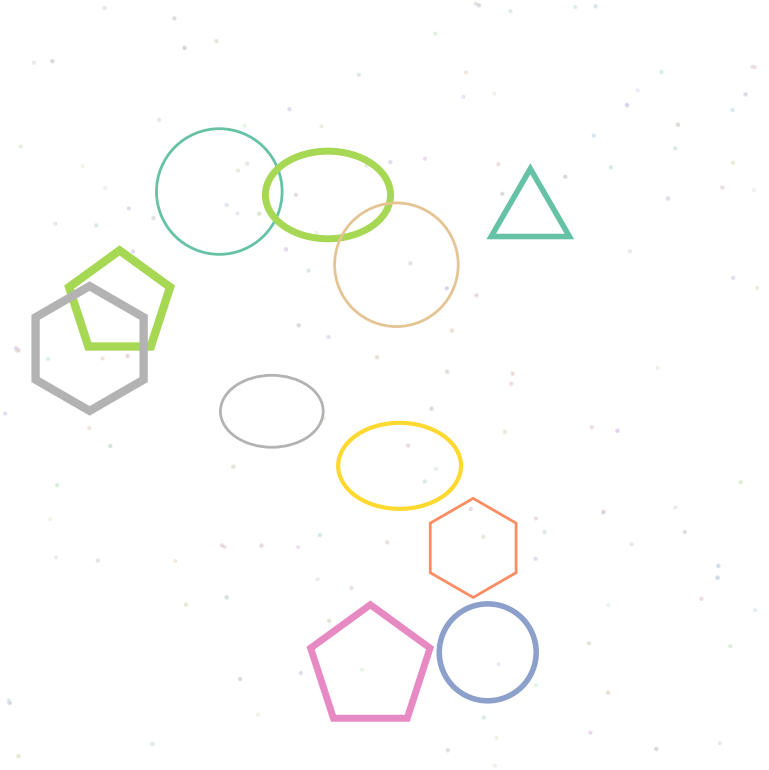[{"shape": "triangle", "thickness": 2, "radius": 0.29, "center": [0.689, 0.722]}, {"shape": "circle", "thickness": 1, "radius": 0.41, "center": [0.285, 0.751]}, {"shape": "hexagon", "thickness": 1, "radius": 0.32, "center": [0.615, 0.288]}, {"shape": "circle", "thickness": 2, "radius": 0.31, "center": [0.633, 0.153]}, {"shape": "pentagon", "thickness": 2.5, "radius": 0.41, "center": [0.481, 0.133]}, {"shape": "oval", "thickness": 2.5, "radius": 0.41, "center": [0.426, 0.747]}, {"shape": "pentagon", "thickness": 3, "radius": 0.34, "center": [0.155, 0.606]}, {"shape": "oval", "thickness": 1.5, "radius": 0.4, "center": [0.519, 0.395]}, {"shape": "circle", "thickness": 1, "radius": 0.4, "center": [0.515, 0.656]}, {"shape": "oval", "thickness": 1, "radius": 0.33, "center": [0.353, 0.466]}, {"shape": "hexagon", "thickness": 3, "radius": 0.41, "center": [0.116, 0.547]}]